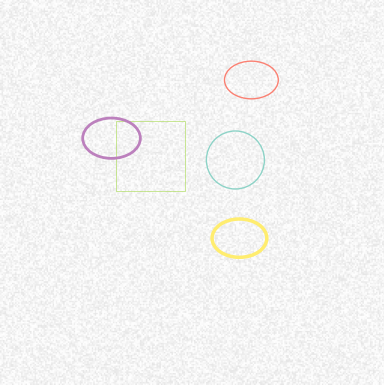[{"shape": "circle", "thickness": 1, "radius": 0.38, "center": [0.611, 0.584]}, {"shape": "oval", "thickness": 1, "radius": 0.35, "center": [0.653, 0.792]}, {"shape": "square", "thickness": 0.5, "radius": 0.45, "center": [0.391, 0.595]}, {"shape": "oval", "thickness": 2, "radius": 0.37, "center": [0.29, 0.641]}, {"shape": "oval", "thickness": 2.5, "radius": 0.36, "center": [0.622, 0.381]}]